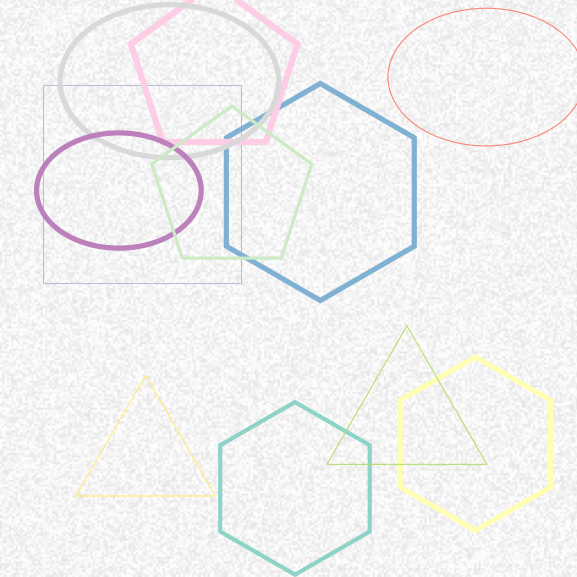[{"shape": "hexagon", "thickness": 2, "radius": 0.75, "center": [0.511, 0.153]}, {"shape": "hexagon", "thickness": 2.5, "radius": 0.75, "center": [0.823, 0.231]}, {"shape": "square", "thickness": 0.5, "radius": 0.86, "center": [0.245, 0.68]}, {"shape": "oval", "thickness": 0.5, "radius": 0.85, "center": [0.842, 0.866]}, {"shape": "hexagon", "thickness": 2.5, "radius": 0.94, "center": [0.555, 0.667]}, {"shape": "triangle", "thickness": 0.5, "radius": 0.8, "center": [0.705, 0.275]}, {"shape": "pentagon", "thickness": 3, "radius": 0.76, "center": [0.371, 0.876]}, {"shape": "oval", "thickness": 2.5, "radius": 0.95, "center": [0.293, 0.859]}, {"shape": "oval", "thickness": 2.5, "radius": 0.71, "center": [0.206, 0.669]}, {"shape": "pentagon", "thickness": 1.5, "radius": 0.73, "center": [0.401, 0.67]}, {"shape": "triangle", "thickness": 0.5, "radius": 0.7, "center": [0.252, 0.21]}]